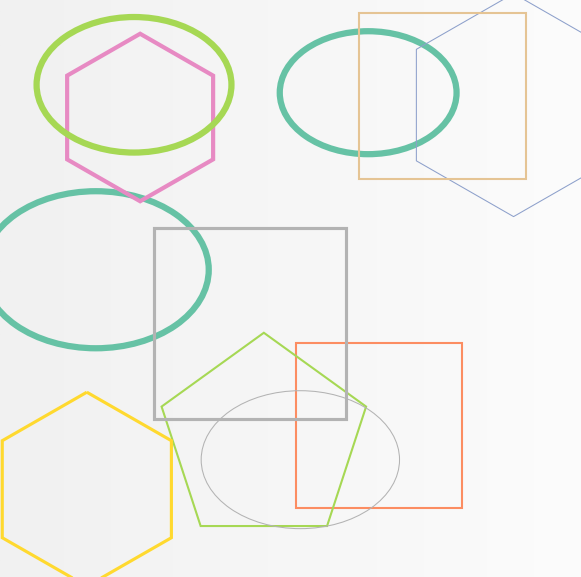[{"shape": "oval", "thickness": 3, "radius": 0.76, "center": [0.633, 0.839]}, {"shape": "oval", "thickness": 3, "radius": 0.97, "center": [0.165, 0.532]}, {"shape": "square", "thickness": 1, "radius": 0.72, "center": [0.652, 0.263]}, {"shape": "hexagon", "thickness": 0.5, "radius": 0.97, "center": [0.884, 0.817]}, {"shape": "hexagon", "thickness": 2, "radius": 0.73, "center": [0.241, 0.796]}, {"shape": "oval", "thickness": 3, "radius": 0.84, "center": [0.231, 0.852]}, {"shape": "pentagon", "thickness": 1, "radius": 0.92, "center": [0.454, 0.238]}, {"shape": "hexagon", "thickness": 1.5, "radius": 0.84, "center": [0.149, 0.152]}, {"shape": "square", "thickness": 1, "radius": 0.72, "center": [0.762, 0.832]}, {"shape": "square", "thickness": 1.5, "radius": 0.83, "center": [0.43, 0.439]}, {"shape": "oval", "thickness": 0.5, "radius": 0.85, "center": [0.517, 0.203]}]